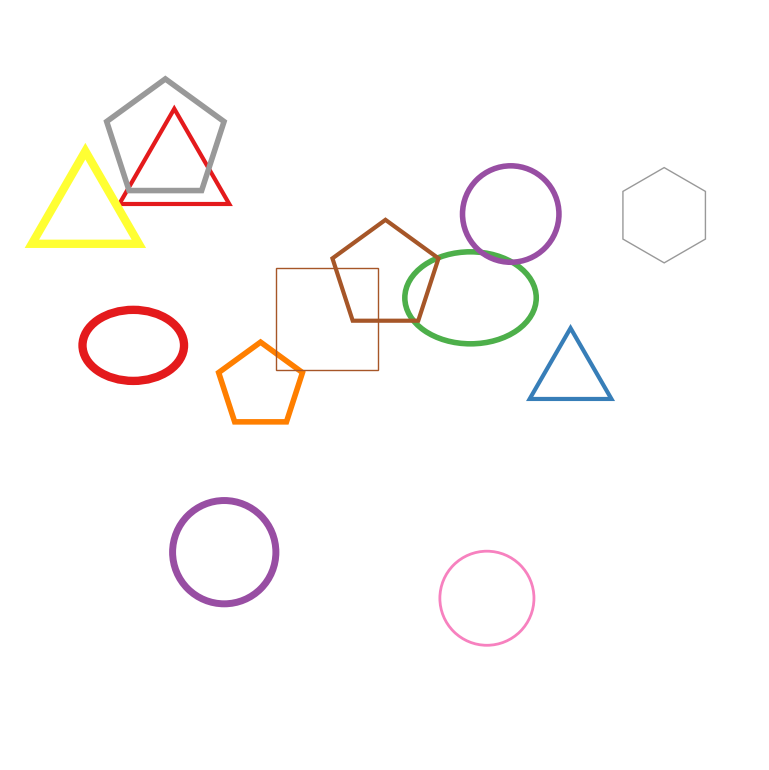[{"shape": "oval", "thickness": 3, "radius": 0.33, "center": [0.173, 0.551]}, {"shape": "triangle", "thickness": 1.5, "radius": 0.41, "center": [0.226, 0.776]}, {"shape": "triangle", "thickness": 1.5, "radius": 0.31, "center": [0.741, 0.513]}, {"shape": "oval", "thickness": 2, "radius": 0.43, "center": [0.611, 0.613]}, {"shape": "circle", "thickness": 2, "radius": 0.31, "center": [0.663, 0.722]}, {"shape": "circle", "thickness": 2.5, "radius": 0.34, "center": [0.291, 0.283]}, {"shape": "pentagon", "thickness": 2, "radius": 0.29, "center": [0.338, 0.498]}, {"shape": "triangle", "thickness": 3, "radius": 0.4, "center": [0.111, 0.723]}, {"shape": "pentagon", "thickness": 1.5, "radius": 0.36, "center": [0.501, 0.642]}, {"shape": "square", "thickness": 0.5, "radius": 0.33, "center": [0.424, 0.586]}, {"shape": "circle", "thickness": 1, "radius": 0.31, "center": [0.632, 0.223]}, {"shape": "pentagon", "thickness": 2, "radius": 0.4, "center": [0.215, 0.817]}, {"shape": "hexagon", "thickness": 0.5, "radius": 0.31, "center": [0.863, 0.72]}]